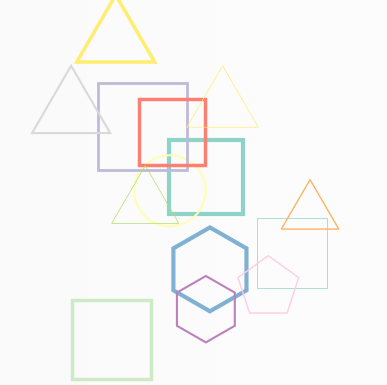[{"shape": "square", "thickness": 3, "radius": 0.48, "center": [0.531, 0.539]}, {"shape": "square", "thickness": 0.5, "radius": 0.46, "center": [0.754, 0.342]}, {"shape": "circle", "thickness": 1.5, "radius": 0.46, "center": [0.439, 0.505]}, {"shape": "square", "thickness": 2, "radius": 0.57, "center": [0.368, 0.671]}, {"shape": "square", "thickness": 2.5, "radius": 0.43, "center": [0.444, 0.657]}, {"shape": "hexagon", "thickness": 3, "radius": 0.54, "center": [0.542, 0.3]}, {"shape": "triangle", "thickness": 1, "radius": 0.43, "center": [0.8, 0.448]}, {"shape": "triangle", "thickness": 0.5, "radius": 0.5, "center": [0.375, 0.47]}, {"shape": "pentagon", "thickness": 1, "radius": 0.41, "center": [0.693, 0.254]}, {"shape": "triangle", "thickness": 1.5, "radius": 0.58, "center": [0.184, 0.713]}, {"shape": "hexagon", "thickness": 1.5, "radius": 0.43, "center": [0.531, 0.197]}, {"shape": "square", "thickness": 2.5, "radius": 0.51, "center": [0.288, 0.118]}, {"shape": "triangle", "thickness": 0.5, "radius": 0.53, "center": [0.574, 0.723]}, {"shape": "triangle", "thickness": 2.5, "radius": 0.58, "center": [0.299, 0.897]}]